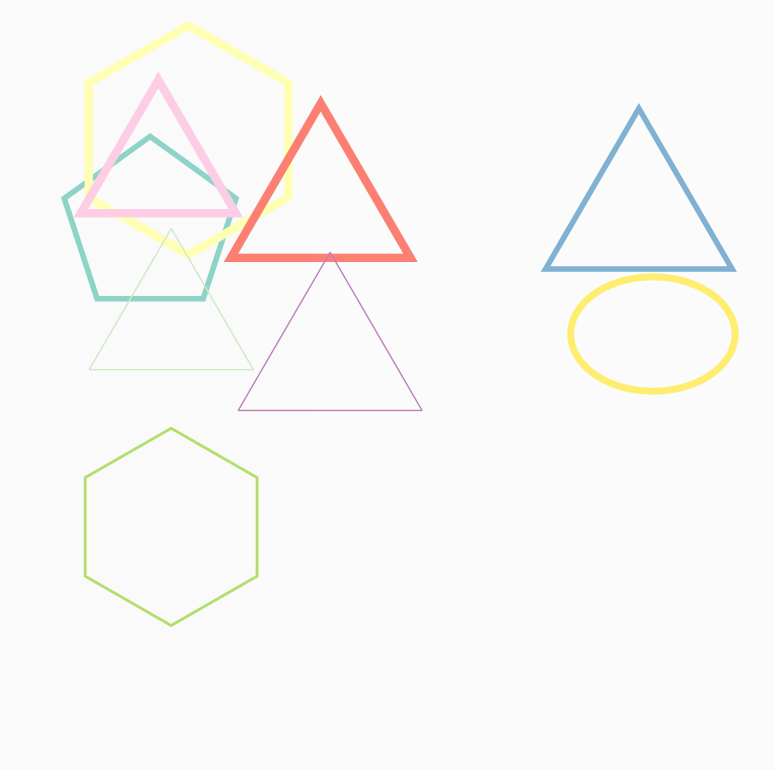[{"shape": "pentagon", "thickness": 2, "radius": 0.58, "center": [0.194, 0.706]}, {"shape": "hexagon", "thickness": 3, "radius": 0.74, "center": [0.243, 0.818]}, {"shape": "triangle", "thickness": 3, "radius": 0.67, "center": [0.414, 0.732]}, {"shape": "triangle", "thickness": 2, "radius": 0.69, "center": [0.824, 0.72]}, {"shape": "hexagon", "thickness": 1, "radius": 0.64, "center": [0.221, 0.316]}, {"shape": "triangle", "thickness": 3, "radius": 0.58, "center": [0.204, 0.781]}, {"shape": "triangle", "thickness": 0.5, "radius": 0.68, "center": [0.426, 0.535]}, {"shape": "triangle", "thickness": 0.5, "radius": 0.61, "center": [0.221, 0.581]}, {"shape": "oval", "thickness": 2.5, "radius": 0.53, "center": [0.842, 0.566]}]